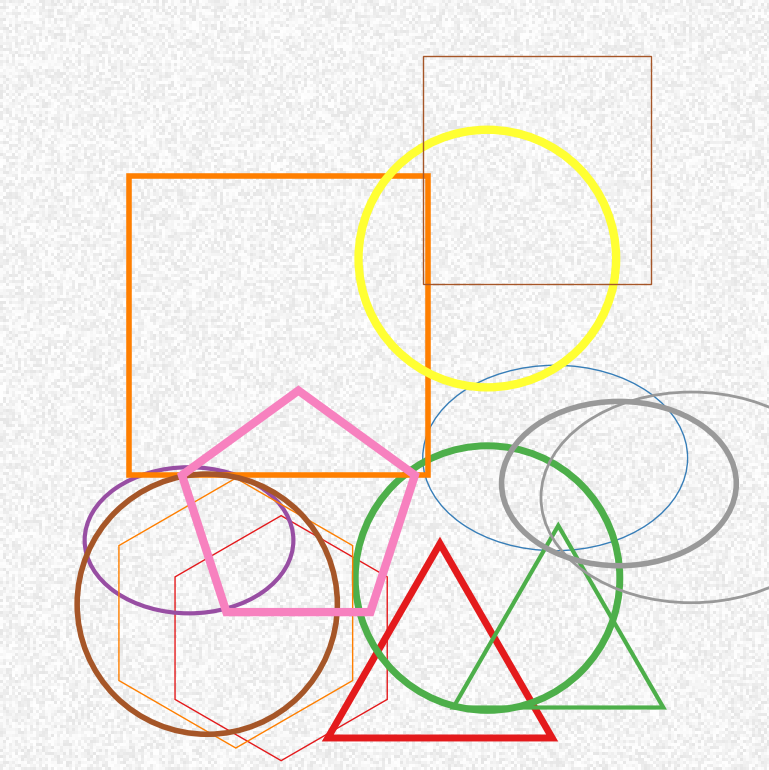[{"shape": "triangle", "thickness": 2.5, "radius": 0.84, "center": [0.571, 0.126]}, {"shape": "hexagon", "thickness": 0.5, "radius": 0.8, "center": [0.365, 0.171]}, {"shape": "oval", "thickness": 0.5, "radius": 0.86, "center": [0.721, 0.405]}, {"shape": "triangle", "thickness": 1.5, "radius": 0.79, "center": [0.725, 0.16]}, {"shape": "circle", "thickness": 2.5, "radius": 0.86, "center": [0.633, 0.249]}, {"shape": "oval", "thickness": 1.5, "radius": 0.68, "center": [0.245, 0.298]}, {"shape": "square", "thickness": 2, "radius": 0.97, "center": [0.362, 0.577]}, {"shape": "hexagon", "thickness": 0.5, "radius": 0.88, "center": [0.306, 0.204]}, {"shape": "circle", "thickness": 3, "radius": 0.84, "center": [0.633, 0.664]}, {"shape": "circle", "thickness": 2, "radius": 0.84, "center": [0.269, 0.215]}, {"shape": "square", "thickness": 0.5, "radius": 0.74, "center": [0.698, 0.779]}, {"shape": "pentagon", "thickness": 3, "radius": 0.8, "center": [0.388, 0.334]}, {"shape": "oval", "thickness": 1, "radius": 0.98, "center": [0.898, 0.354]}, {"shape": "oval", "thickness": 2, "radius": 0.76, "center": [0.804, 0.372]}]